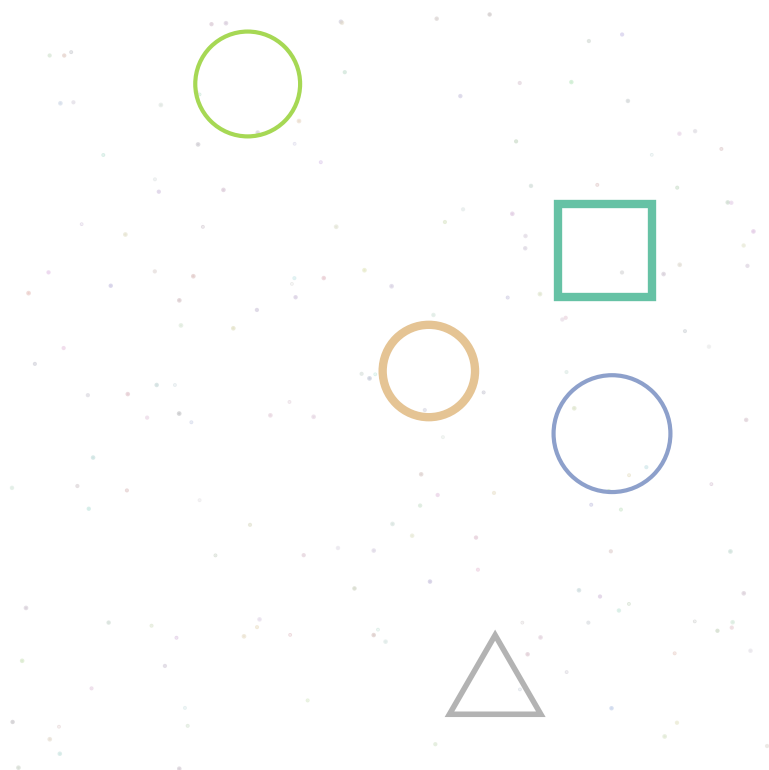[{"shape": "square", "thickness": 3, "radius": 0.3, "center": [0.785, 0.675]}, {"shape": "circle", "thickness": 1.5, "radius": 0.38, "center": [0.795, 0.437]}, {"shape": "circle", "thickness": 1.5, "radius": 0.34, "center": [0.322, 0.891]}, {"shape": "circle", "thickness": 3, "radius": 0.3, "center": [0.557, 0.518]}, {"shape": "triangle", "thickness": 2, "radius": 0.34, "center": [0.643, 0.107]}]